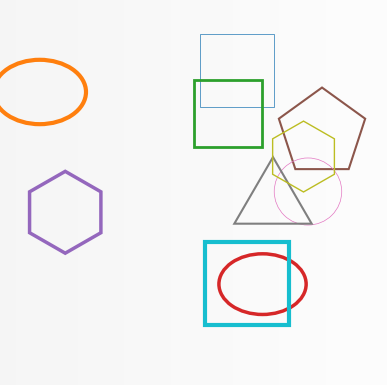[{"shape": "square", "thickness": 0.5, "radius": 0.48, "center": [0.611, 0.817]}, {"shape": "oval", "thickness": 3, "radius": 0.6, "center": [0.103, 0.761]}, {"shape": "square", "thickness": 2, "radius": 0.44, "center": [0.589, 0.705]}, {"shape": "oval", "thickness": 2.5, "radius": 0.56, "center": [0.677, 0.262]}, {"shape": "hexagon", "thickness": 2.5, "radius": 0.53, "center": [0.168, 0.449]}, {"shape": "pentagon", "thickness": 1.5, "radius": 0.59, "center": [0.831, 0.655]}, {"shape": "circle", "thickness": 0.5, "radius": 0.44, "center": [0.795, 0.503]}, {"shape": "triangle", "thickness": 1.5, "radius": 0.58, "center": [0.704, 0.477]}, {"shape": "hexagon", "thickness": 1, "radius": 0.46, "center": [0.783, 0.593]}, {"shape": "square", "thickness": 3, "radius": 0.54, "center": [0.638, 0.263]}]